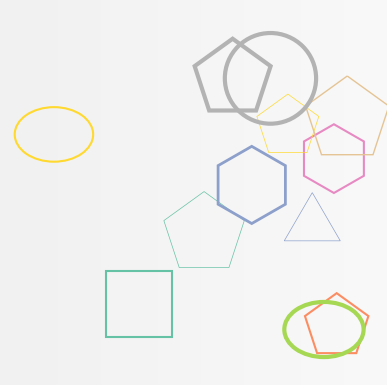[{"shape": "square", "thickness": 1.5, "radius": 0.42, "center": [0.359, 0.211]}, {"shape": "pentagon", "thickness": 0.5, "radius": 0.55, "center": [0.527, 0.393]}, {"shape": "pentagon", "thickness": 1.5, "radius": 0.43, "center": [0.869, 0.152]}, {"shape": "triangle", "thickness": 0.5, "radius": 0.42, "center": [0.806, 0.416]}, {"shape": "hexagon", "thickness": 2, "radius": 0.5, "center": [0.65, 0.52]}, {"shape": "hexagon", "thickness": 1.5, "radius": 0.45, "center": [0.862, 0.588]}, {"shape": "oval", "thickness": 3, "radius": 0.51, "center": [0.836, 0.144]}, {"shape": "pentagon", "thickness": 0.5, "radius": 0.42, "center": [0.743, 0.672]}, {"shape": "oval", "thickness": 1.5, "radius": 0.51, "center": [0.139, 0.651]}, {"shape": "pentagon", "thickness": 1, "radius": 0.57, "center": [0.896, 0.69]}, {"shape": "circle", "thickness": 3, "radius": 0.59, "center": [0.698, 0.796]}, {"shape": "pentagon", "thickness": 3, "radius": 0.52, "center": [0.6, 0.796]}]